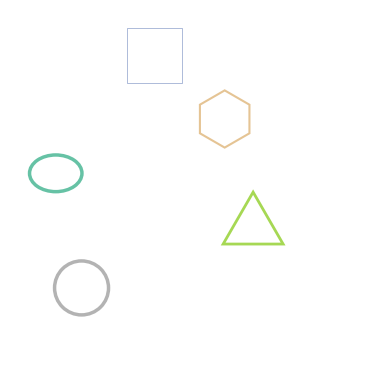[{"shape": "oval", "thickness": 2.5, "radius": 0.34, "center": [0.145, 0.55]}, {"shape": "square", "thickness": 0.5, "radius": 0.36, "center": [0.401, 0.857]}, {"shape": "triangle", "thickness": 2, "radius": 0.45, "center": [0.657, 0.411]}, {"shape": "hexagon", "thickness": 1.5, "radius": 0.37, "center": [0.584, 0.691]}, {"shape": "circle", "thickness": 2.5, "radius": 0.35, "center": [0.212, 0.252]}]